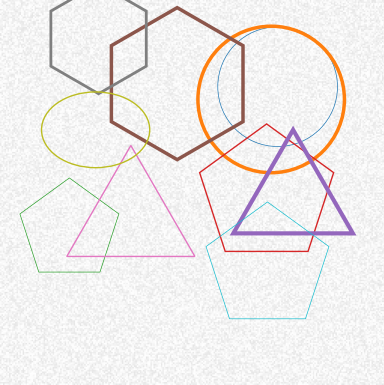[{"shape": "circle", "thickness": 0.5, "radius": 0.78, "center": [0.721, 0.775]}, {"shape": "circle", "thickness": 2.5, "radius": 0.95, "center": [0.704, 0.742]}, {"shape": "pentagon", "thickness": 0.5, "radius": 0.68, "center": [0.18, 0.403]}, {"shape": "pentagon", "thickness": 1, "radius": 0.92, "center": [0.693, 0.495]}, {"shape": "triangle", "thickness": 3, "radius": 0.9, "center": [0.761, 0.483]}, {"shape": "hexagon", "thickness": 2.5, "radius": 0.99, "center": [0.46, 0.783]}, {"shape": "triangle", "thickness": 1, "radius": 0.96, "center": [0.34, 0.43]}, {"shape": "hexagon", "thickness": 2, "radius": 0.72, "center": [0.256, 0.9]}, {"shape": "oval", "thickness": 1, "radius": 0.7, "center": [0.248, 0.663]}, {"shape": "pentagon", "thickness": 0.5, "radius": 0.84, "center": [0.695, 0.308]}]